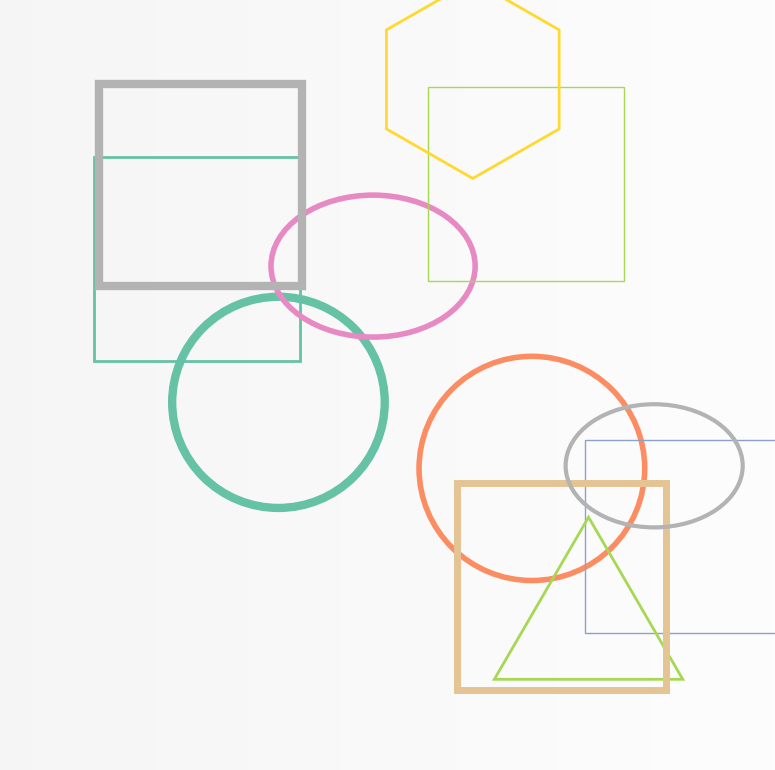[{"shape": "circle", "thickness": 3, "radius": 0.69, "center": [0.359, 0.477]}, {"shape": "square", "thickness": 1, "radius": 0.66, "center": [0.254, 0.664]}, {"shape": "circle", "thickness": 2, "radius": 0.73, "center": [0.686, 0.392]}, {"shape": "square", "thickness": 0.5, "radius": 0.63, "center": [0.88, 0.303]}, {"shape": "oval", "thickness": 2, "radius": 0.66, "center": [0.481, 0.654]}, {"shape": "triangle", "thickness": 1, "radius": 0.7, "center": [0.759, 0.188]}, {"shape": "square", "thickness": 0.5, "radius": 0.63, "center": [0.679, 0.761]}, {"shape": "hexagon", "thickness": 1, "radius": 0.64, "center": [0.61, 0.897]}, {"shape": "square", "thickness": 2.5, "radius": 0.67, "center": [0.725, 0.238]}, {"shape": "oval", "thickness": 1.5, "radius": 0.57, "center": [0.844, 0.395]}, {"shape": "square", "thickness": 3, "radius": 0.65, "center": [0.259, 0.76]}]